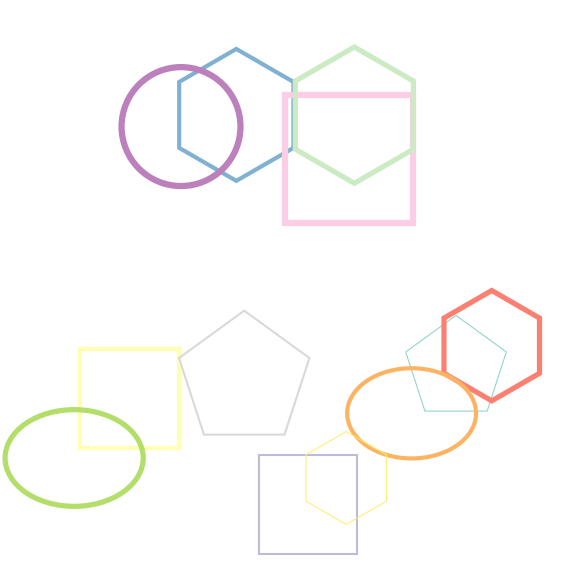[{"shape": "pentagon", "thickness": 0.5, "radius": 0.46, "center": [0.79, 0.361]}, {"shape": "square", "thickness": 2, "radius": 0.43, "center": [0.224, 0.309]}, {"shape": "square", "thickness": 1, "radius": 0.43, "center": [0.533, 0.125]}, {"shape": "hexagon", "thickness": 2.5, "radius": 0.48, "center": [0.851, 0.401]}, {"shape": "hexagon", "thickness": 2, "radius": 0.57, "center": [0.409, 0.8]}, {"shape": "oval", "thickness": 2, "radius": 0.56, "center": [0.713, 0.283]}, {"shape": "oval", "thickness": 2.5, "radius": 0.6, "center": [0.128, 0.206]}, {"shape": "square", "thickness": 3, "radius": 0.55, "center": [0.605, 0.723]}, {"shape": "pentagon", "thickness": 1, "radius": 0.59, "center": [0.423, 0.343]}, {"shape": "circle", "thickness": 3, "radius": 0.51, "center": [0.313, 0.78]}, {"shape": "hexagon", "thickness": 2.5, "radius": 0.59, "center": [0.614, 0.8]}, {"shape": "hexagon", "thickness": 0.5, "radius": 0.4, "center": [0.599, 0.171]}]